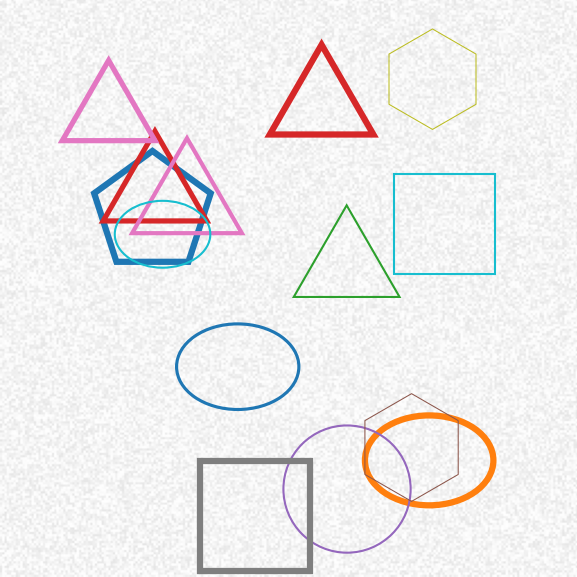[{"shape": "pentagon", "thickness": 3, "radius": 0.53, "center": [0.264, 0.632]}, {"shape": "oval", "thickness": 1.5, "radius": 0.53, "center": [0.412, 0.364]}, {"shape": "oval", "thickness": 3, "radius": 0.56, "center": [0.743, 0.202]}, {"shape": "triangle", "thickness": 1, "radius": 0.53, "center": [0.6, 0.538]}, {"shape": "triangle", "thickness": 2.5, "radius": 0.52, "center": [0.268, 0.668]}, {"shape": "triangle", "thickness": 3, "radius": 0.52, "center": [0.557, 0.818]}, {"shape": "circle", "thickness": 1, "radius": 0.55, "center": [0.601, 0.152]}, {"shape": "hexagon", "thickness": 0.5, "radius": 0.47, "center": [0.713, 0.224]}, {"shape": "triangle", "thickness": 2, "radius": 0.55, "center": [0.324, 0.65]}, {"shape": "triangle", "thickness": 2.5, "radius": 0.46, "center": [0.188, 0.802]}, {"shape": "square", "thickness": 3, "radius": 0.48, "center": [0.441, 0.106]}, {"shape": "hexagon", "thickness": 0.5, "radius": 0.43, "center": [0.749, 0.862]}, {"shape": "square", "thickness": 1, "radius": 0.43, "center": [0.77, 0.611]}, {"shape": "oval", "thickness": 1, "radius": 0.41, "center": [0.281, 0.594]}]